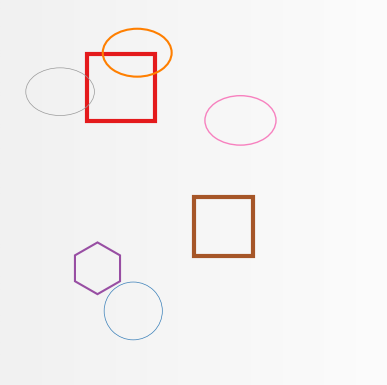[{"shape": "square", "thickness": 3, "radius": 0.44, "center": [0.313, 0.773]}, {"shape": "circle", "thickness": 0.5, "radius": 0.38, "center": [0.344, 0.192]}, {"shape": "hexagon", "thickness": 1.5, "radius": 0.34, "center": [0.252, 0.303]}, {"shape": "oval", "thickness": 1.5, "radius": 0.44, "center": [0.354, 0.863]}, {"shape": "square", "thickness": 3, "radius": 0.38, "center": [0.576, 0.411]}, {"shape": "oval", "thickness": 1, "radius": 0.46, "center": [0.621, 0.687]}, {"shape": "oval", "thickness": 0.5, "radius": 0.44, "center": [0.155, 0.762]}]